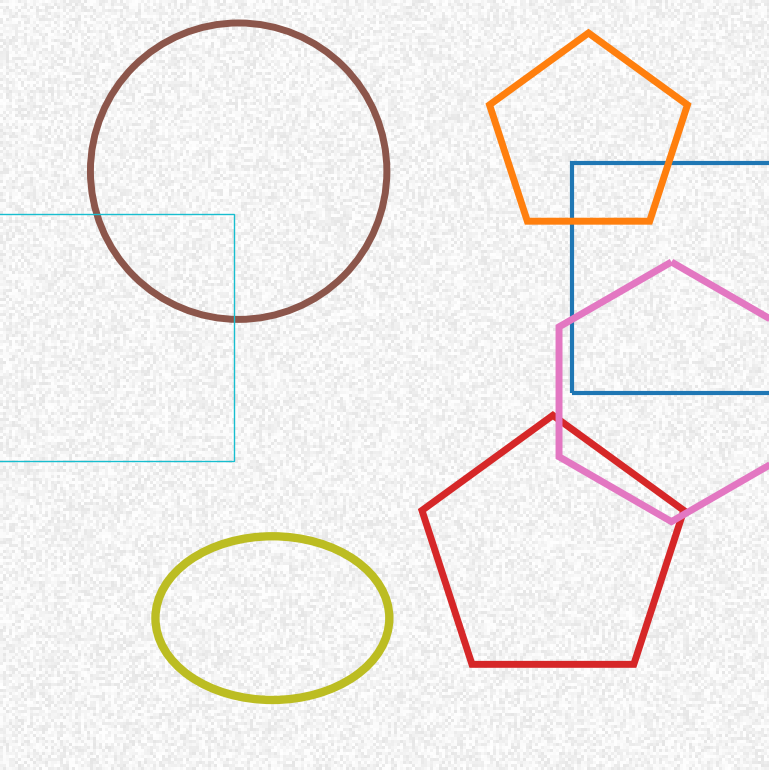[{"shape": "square", "thickness": 1.5, "radius": 0.74, "center": [0.891, 0.639]}, {"shape": "pentagon", "thickness": 2.5, "radius": 0.68, "center": [0.764, 0.822]}, {"shape": "pentagon", "thickness": 2.5, "radius": 0.89, "center": [0.718, 0.282]}, {"shape": "circle", "thickness": 2.5, "radius": 0.96, "center": [0.31, 0.778]}, {"shape": "hexagon", "thickness": 2.5, "radius": 0.84, "center": [0.872, 0.491]}, {"shape": "oval", "thickness": 3, "radius": 0.76, "center": [0.354, 0.197]}, {"shape": "square", "thickness": 0.5, "radius": 0.8, "center": [0.143, 0.562]}]